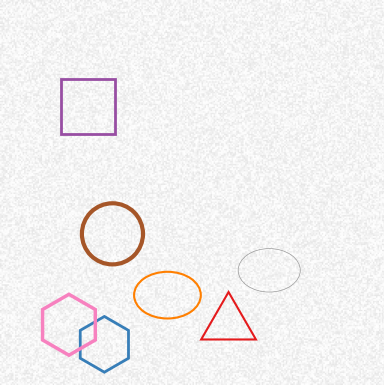[{"shape": "triangle", "thickness": 1.5, "radius": 0.41, "center": [0.594, 0.159]}, {"shape": "hexagon", "thickness": 2, "radius": 0.36, "center": [0.271, 0.106]}, {"shape": "square", "thickness": 2, "radius": 0.35, "center": [0.229, 0.723]}, {"shape": "oval", "thickness": 1.5, "radius": 0.43, "center": [0.435, 0.233]}, {"shape": "circle", "thickness": 3, "radius": 0.4, "center": [0.292, 0.393]}, {"shape": "hexagon", "thickness": 2.5, "radius": 0.4, "center": [0.179, 0.157]}, {"shape": "oval", "thickness": 0.5, "radius": 0.4, "center": [0.699, 0.298]}]